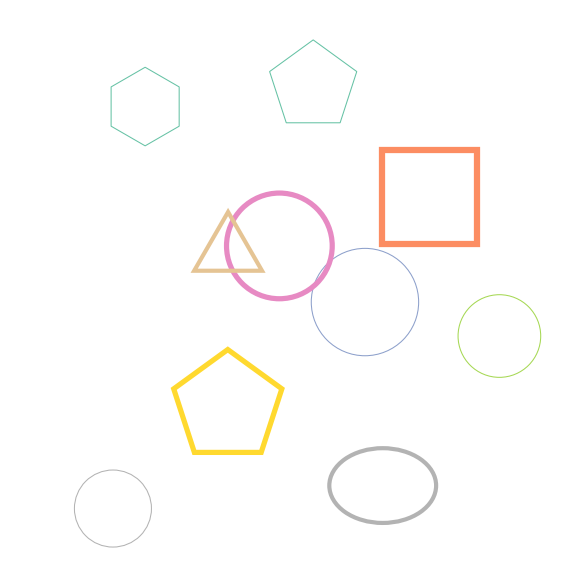[{"shape": "pentagon", "thickness": 0.5, "radius": 0.4, "center": [0.542, 0.851]}, {"shape": "hexagon", "thickness": 0.5, "radius": 0.34, "center": [0.251, 0.815]}, {"shape": "square", "thickness": 3, "radius": 0.41, "center": [0.744, 0.658]}, {"shape": "circle", "thickness": 0.5, "radius": 0.46, "center": [0.632, 0.476]}, {"shape": "circle", "thickness": 2.5, "radius": 0.46, "center": [0.484, 0.573]}, {"shape": "circle", "thickness": 0.5, "radius": 0.36, "center": [0.865, 0.417]}, {"shape": "pentagon", "thickness": 2.5, "radius": 0.49, "center": [0.394, 0.295]}, {"shape": "triangle", "thickness": 2, "radius": 0.34, "center": [0.395, 0.564]}, {"shape": "circle", "thickness": 0.5, "radius": 0.33, "center": [0.196, 0.119]}, {"shape": "oval", "thickness": 2, "radius": 0.46, "center": [0.663, 0.158]}]